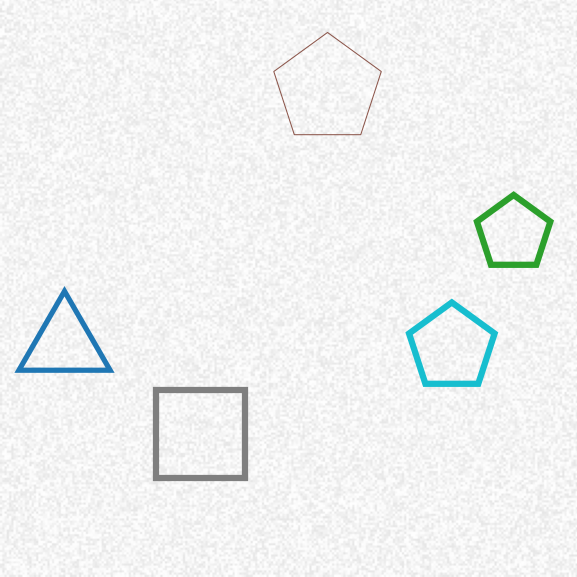[{"shape": "triangle", "thickness": 2.5, "radius": 0.46, "center": [0.112, 0.404]}, {"shape": "pentagon", "thickness": 3, "radius": 0.33, "center": [0.889, 0.595]}, {"shape": "pentagon", "thickness": 0.5, "radius": 0.49, "center": [0.567, 0.845]}, {"shape": "square", "thickness": 3, "radius": 0.38, "center": [0.347, 0.247]}, {"shape": "pentagon", "thickness": 3, "radius": 0.39, "center": [0.782, 0.398]}]